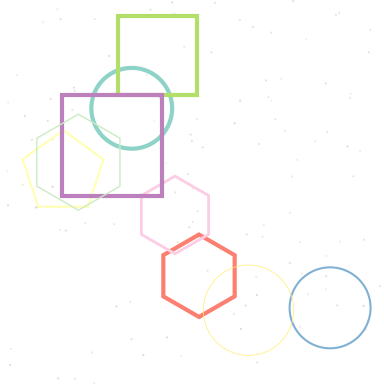[{"shape": "circle", "thickness": 3, "radius": 0.52, "center": [0.342, 0.719]}, {"shape": "pentagon", "thickness": 1.5, "radius": 0.55, "center": [0.164, 0.552]}, {"shape": "hexagon", "thickness": 3, "radius": 0.53, "center": [0.517, 0.284]}, {"shape": "circle", "thickness": 1.5, "radius": 0.53, "center": [0.857, 0.2]}, {"shape": "square", "thickness": 3, "radius": 0.51, "center": [0.41, 0.856]}, {"shape": "hexagon", "thickness": 2, "radius": 0.5, "center": [0.455, 0.442]}, {"shape": "square", "thickness": 3, "radius": 0.65, "center": [0.291, 0.621]}, {"shape": "hexagon", "thickness": 1, "radius": 0.62, "center": [0.204, 0.579]}, {"shape": "circle", "thickness": 0.5, "radius": 0.59, "center": [0.645, 0.194]}]